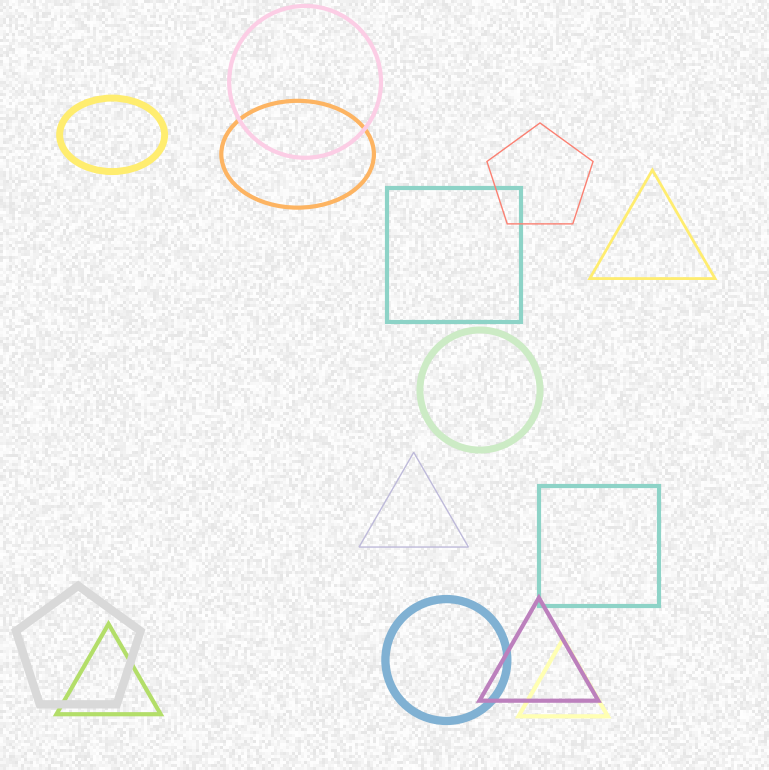[{"shape": "square", "thickness": 1.5, "radius": 0.39, "center": [0.778, 0.291]}, {"shape": "square", "thickness": 1.5, "radius": 0.43, "center": [0.589, 0.668]}, {"shape": "triangle", "thickness": 1.5, "radius": 0.34, "center": [0.731, 0.103]}, {"shape": "triangle", "thickness": 0.5, "radius": 0.41, "center": [0.537, 0.331]}, {"shape": "pentagon", "thickness": 0.5, "radius": 0.36, "center": [0.701, 0.768]}, {"shape": "circle", "thickness": 3, "radius": 0.4, "center": [0.58, 0.143]}, {"shape": "oval", "thickness": 1.5, "radius": 0.5, "center": [0.387, 0.8]}, {"shape": "triangle", "thickness": 1.5, "radius": 0.39, "center": [0.141, 0.112]}, {"shape": "circle", "thickness": 1.5, "radius": 0.49, "center": [0.396, 0.894]}, {"shape": "pentagon", "thickness": 3, "radius": 0.43, "center": [0.102, 0.154]}, {"shape": "triangle", "thickness": 1.5, "radius": 0.45, "center": [0.7, 0.135]}, {"shape": "circle", "thickness": 2.5, "radius": 0.39, "center": [0.623, 0.493]}, {"shape": "oval", "thickness": 2.5, "radius": 0.34, "center": [0.146, 0.825]}, {"shape": "triangle", "thickness": 1, "radius": 0.47, "center": [0.847, 0.685]}]